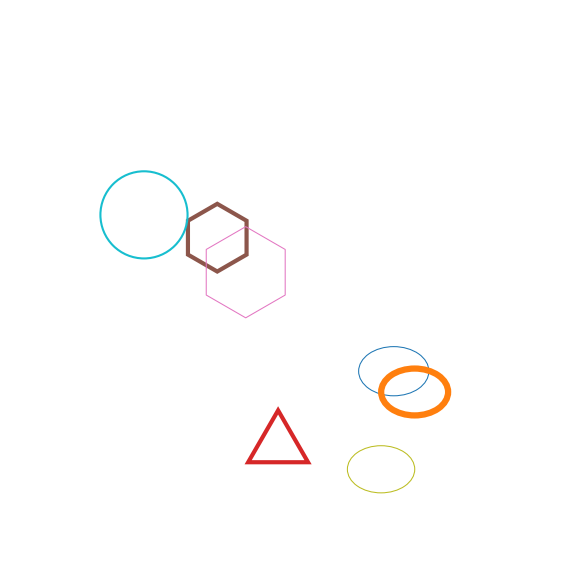[{"shape": "oval", "thickness": 0.5, "radius": 0.3, "center": [0.682, 0.356]}, {"shape": "oval", "thickness": 3, "radius": 0.29, "center": [0.718, 0.32]}, {"shape": "triangle", "thickness": 2, "radius": 0.3, "center": [0.482, 0.229]}, {"shape": "hexagon", "thickness": 2, "radius": 0.29, "center": [0.376, 0.588]}, {"shape": "hexagon", "thickness": 0.5, "radius": 0.39, "center": [0.425, 0.528]}, {"shape": "oval", "thickness": 0.5, "radius": 0.29, "center": [0.66, 0.187]}, {"shape": "circle", "thickness": 1, "radius": 0.38, "center": [0.249, 0.627]}]